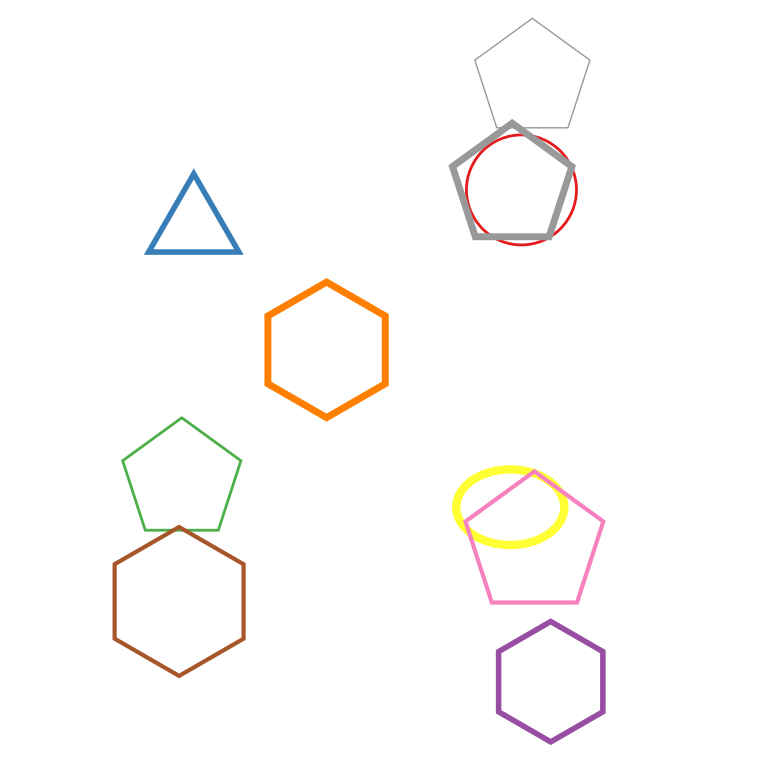[{"shape": "circle", "thickness": 1, "radius": 0.36, "center": [0.677, 0.753]}, {"shape": "triangle", "thickness": 2, "radius": 0.34, "center": [0.252, 0.707]}, {"shape": "pentagon", "thickness": 1, "radius": 0.4, "center": [0.236, 0.377]}, {"shape": "hexagon", "thickness": 2, "radius": 0.39, "center": [0.715, 0.115]}, {"shape": "hexagon", "thickness": 2.5, "radius": 0.44, "center": [0.424, 0.546]}, {"shape": "oval", "thickness": 3, "radius": 0.35, "center": [0.663, 0.341]}, {"shape": "hexagon", "thickness": 1.5, "radius": 0.48, "center": [0.233, 0.219]}, {"shape": "pentagon", "thickness": 1.5, "radius": 0.47, "center": [0.694, 0.294]}, {"shape": "pentagon", "thickness": 2.5, "radius": 0.41, "center": [0.665, 0.758]}, {"shape": "pentagon", "thickness": 0.5, "radius": 0.39, "center": [0.691, 0.898]}]